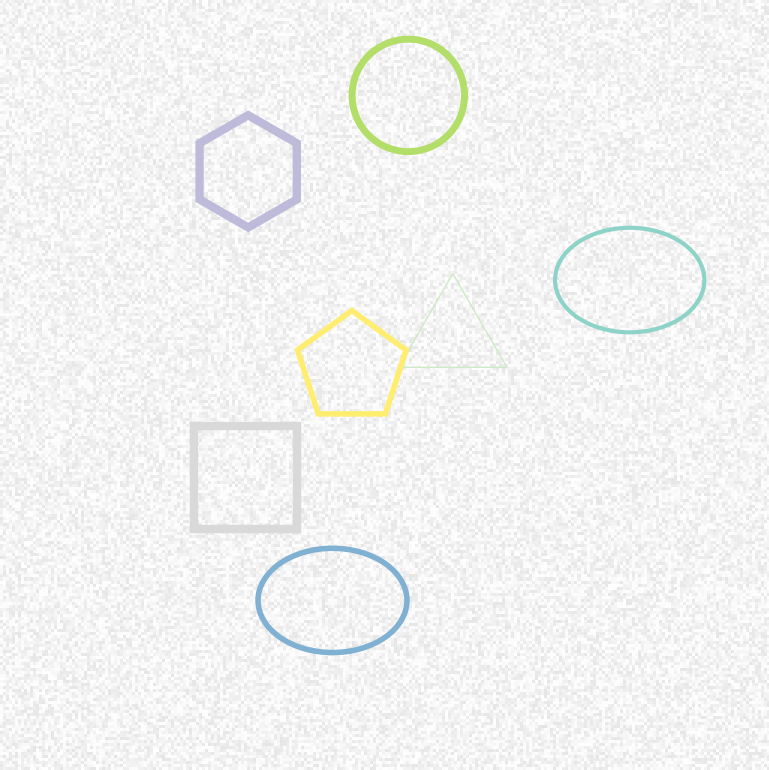[{"shape": "oval", "thickness": 1.5, "radius": 0.48, "center": [0.818, 0.636]}, {"shape": "hexagon", "thickness": 3, "radius": 0.36, "center": [0.322, 0.777]}, {"shape": "oval", "thickness": 2, "radius": 0.48, "center": [0.432, 0.22]}, {"shape": "circle", "thickness": 2.5, "radius": 0.37, "center": [0.53, 0.876]}, {"shape": "square", "thickness": 3, "radius": 0.33, "center": [0.319, 0.38]}, {"shape": "triangle", "thickness": 0.5, "radius": 0.41, "center": [0.588, 0.564]}, {"shape": "pentagon", "thickness": 2, "radius": 0.37, "center": [0.457, 0.522]}]